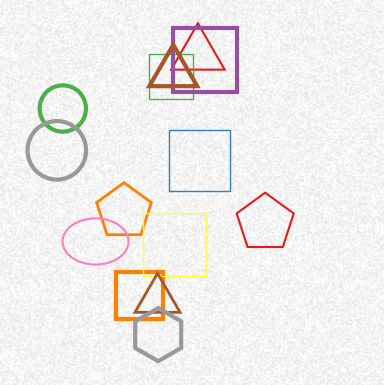[{"shape": "triangle", "thickness": 1.5, "radius": 0.4, "center": [0.514, 0.859]}, {"shape": "pentagon", "thickness": 1.5, "radius": 0.39, "center": [0.689, 0.422]}, {"shape": "square", "thickness": 1, "radius": 0.4, "center": [0.518, 0.584]}, {"shape": "circle", "thickness": 3, "radius": 0.3, "center": [0.163, 0.718]}, {"shape": "square", "thickness": 1, "radius": 0.29, "center": [0.444, 0.801]}, {"shape": "square", "thickness": 3, "radius": 0.41, "center": [0.532, 0.844]}, {"shape": "pentagon", "thickness": 2, "radius": 0.37, "center": [0.322, 0.451]}, {"shape": "square", "thickness": 3, "radius": 0.3, "center": [0.362, 0.233]}, {"shape": "square", "thickness": 1, "radius": 0.41, "center": [0.453, 0.365]}, {"shape": "triangle", "thickness": 3, "radius": 0.36, "center": [0.45, 0.812]}, {"shape": "triangle", "thickness": 2, "radius": 0.34, "center": [0.409, 0.223]}, {"shape": "oval", "thickness": 1.5, "radius": 0.43, "center": [0.248, 0.373]}, {"shape": "circle", "thickness": 3, "radius": 0.38, "center": [0.148, 0.61]}, {"shape": "hexagon", "thickness": 3, "radius": 0.34, "center": [0.411, 0.131]}]